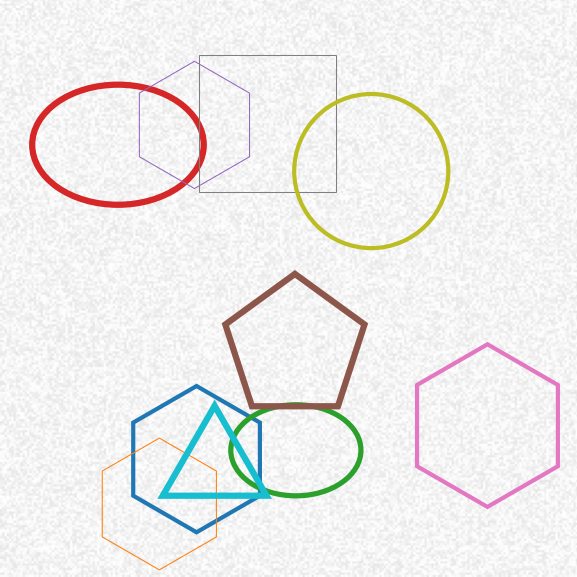[{"shape": "hexagon", "thickness": 2, "radius": 0.63, "center": [0.34, 0.204]}, {"shape": "hexagon", "thickness": 0.5, "radius": 0.57, "center": [0.276, 0.126]}, {"shape": "oval", "thickness": 2.5, "radius": 0.56, "center": [0.512, 0.219]}, {"shape": "oval", "thickness": 3, "radius": 0.74, "center": [0.204, 0.749]}, {"shape": "hexagon", "thickness": 0.5, "radius": 0.55, "center": [0.337, 0.783]}, {"shape": "pentagon", "thickness": 3, "radius": 0.63, "center": [0.511, 0.398]}, {"shape": "hexagon", "thickness": 2, "radius": 0.7, "center": [0.844, 0.262]}, {"shape": "square", "thickness": 0.5, "radius": 0.59, "center": [0.463, 0.786]}, {"shape": "circle", "thickness": 2, "radius": 0.67, "center": [0.643, 0.703]}, {"shape": "triangle", "thickness": 3, "radius": 0.52, "center": [0.372, 0.193]}]